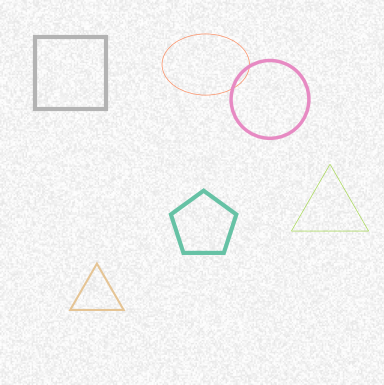[{"shape": "pentagon", "thickness": 3, "radius": 0.45, "center": [0.529, 0.415]}, {"shape": "oval", "thickness": 0.5, "radius": 0.57, "center": [0.534, 0.832]}, {"shape": "circle", "thickness": 2.5, "radius": 0.51, "center": [0.701, 0.742]}, {"shape": "triangle", "thickness": 0.5, "radius": 0.58, "center": [0.857, 0.458]}, {"shape": "triangle", "thickness": 1.5, "radius": 0.4, "center": [0.252, 0.235]}, {"shape": "square", "thickness": 3, "radius": 0.47, "center": [0.183, 0.81]}]